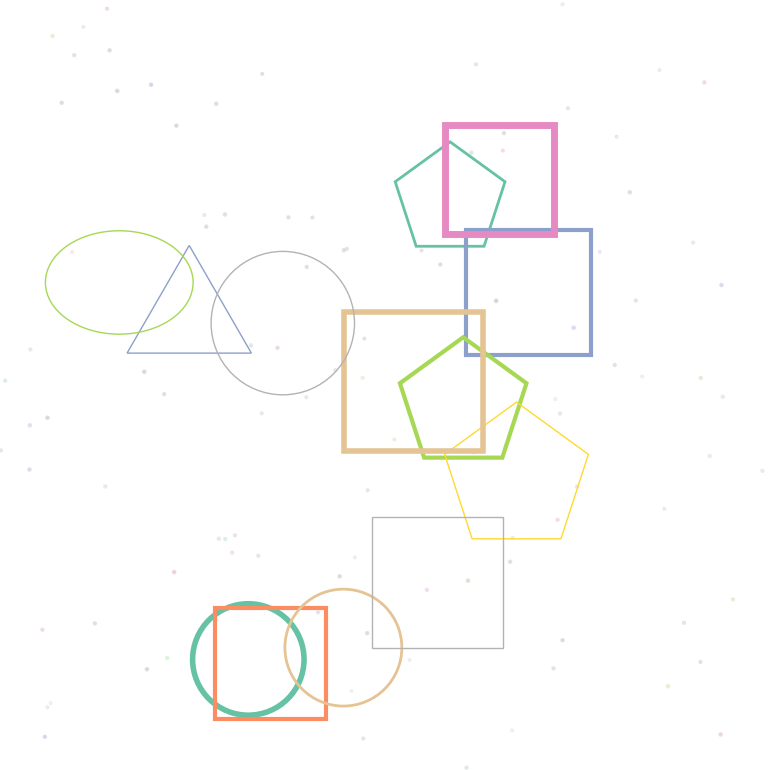[{"shape": "circle", "thickness": 2, "radius": 0.36, "center": [0.322, 0.144]}, {"shape": "pentagon", "thickness": 1, "radius": 0.37, "center": [0.585, 0.741]}, {"shape": "square", "thickness": 1.5, "radius": 0.36, "center": [0.351, 0.139]}, {"shape": "square", "thickness": 1.5, "radius": 0.41, "center": [0.686, 0.62]}, {"shape": "triangle", "thickness": 0.5, "radius": 0.47, "center": [0.246, 0.588]}, {"shape": "square", "thickness": 2.5, "radius": 0.35, "center": [0.649, 0.767]}, {"shape": "oval", "thickness": 0.5, "radius": 0.48, "center": [0.155, 0.633]}, {"shape": "pentagon", "thickness": 1.5, "radius": 0.43, "center": [0.602, 0.476]}, {"shape": "pentagon", "thickness": 0.5, "radius": 0.49, "center": [0.671, 0.38]}, {"shape": "square", "thickness": 2, "radius": 0.45, "center": [0.537, 0.505]}, {"shape": "circle", "thickness": 1, "radius": 0.38, "center": [0.446, 0.159]}, {"shape": "square", "thickness": 0.5, "radius": 0.42, "center": [0.569, 0.244]}, {"shape": "circle", "thickness": 0.5, "radius": 0.47, "center": [0.367, 0.58]}]